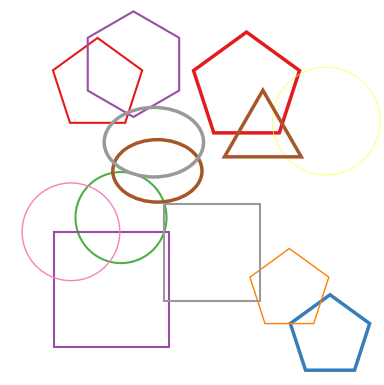[{"shape": "pentagon", "thickness": 1.5, "radius": 0.61, "center": [0.253, 0.78]}, {"shape": "pentagon", "thickness": 2.5, "radius": 0.72, "center": [0.64, 0.772]}, {"shape": "pentagon", "thickness": 2.5, "radius": 0.54, "center": [0.857, 0.126]}, {"shape": "circle", "thickness": 1.5, "radius": 0.59, "center": [0.314, 0.435]}, {"shape": "square", "thickness": 1.5, "radius": 0.74, "center": [0.29, 0.248]}, {"shape": "hexagon", "thickness": 1.5, "radius": 0.69, "center": [0.347, 0.833]}, {"shape": "pentagon", "thickness": 1, "radius": 0.54, "center": [0.752, 0.247]}, {"shape": "circle", "thickness": 0.5, "radius": 0.7, "center": [0.847, 0.685]}, {"shape": "triangle", "thickness": 2.5, "radius": 0.58, "center": [0.683, 0.65]}, {"shape": "oval", "thickness": 2.5, "radius": 0.58, "center": [0.409, 0.556]}, {"shape": "circle", "thickness": 1, "radius": 0.63, "center": [0.184, 0.398]}, {"shape": "square", "thickness": 1.5, "radius": 0.63, "center": [0.551, 0.344]}, {"shape": "oval", "thickness": 2.5, "radius": 0.65, "center": [0.4, 0.631]}]